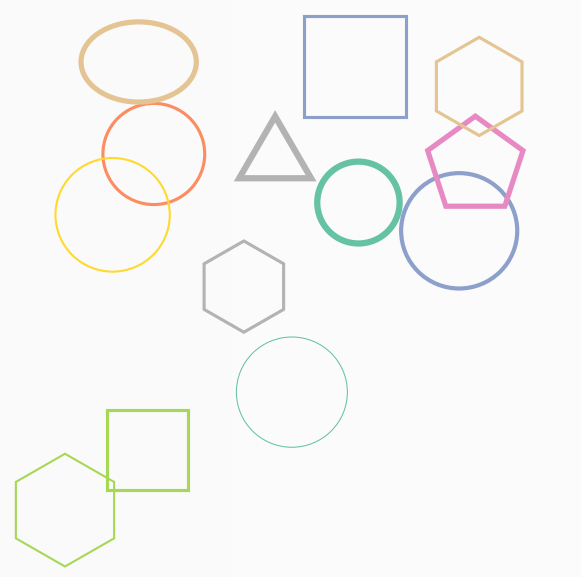[{"shape": "circle", "thickness": 3, "radius": 0.35, "center": [0.617, 0.648]}, {"shape": "circle", "thickness": 0.5, "radius": 0.48, "center": [0.502, 0.32]}, {"shape": "circle", "thickness": 1.5, "radius": 0.44, "center": [0.265, 0.732]}, {"shape": "circle", "thickness": 2, "radius": 0.5, "center": [0.79, 0.599]}, {"shape": "square", "thickness": 1.5, "radius": 0.44, "center": [0.611, 0.884]}, {"shape": "pentagon", "thickness": 2.5, "radius": 0.43, "center": [0.818, 0.712]}, {"shape": "hexagon", "thickness": 1, "radius": 0.49, "center": [0.112, 0.116]}, {"shape": "square", "thickness": 1.5, "radius": 0.35, "center": [0.254, 0.22]}, {"shape": "circle", "thickness": 1, "radius": 0.49, "center": [0.194, 0.627]}, {"shape": "hexagon", "thickness": 1.5, "radius": 0.43, "center": [0.824, 0.85]}, {"shape": "oval", "thickness": 2.5, "radius": 0.5, "center": [0.239, 0.892]}, {"shape": "triangle", "thickness": 3, "radius": 0.36, "center": [0.473, 0.726]}, {"shape": "hexagon", "thickness": 1.5, "radius": 0.39, "center": [0.42, 0.503]}]